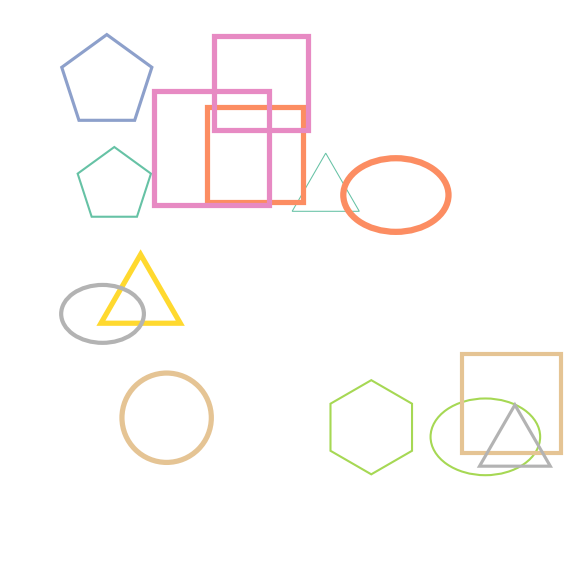[{"shape": "triangle", "thickness": 0.5, "radius": 0.34, "center": [0.564, 0.667]}, {"shape": "pentagon", "thickness": 1, "radius": 0.33, "center": [0.198, 0.678]}, {"shape": "oval", "thickness": 3, "radius": 0.46, "center": [0.686, 0.661]}, {"shape": "square", "thickness": 2.5, "radius": 0.41, "center": [0.442, 0.731]}, {"shape": "pentagon", "thickness": 1.5, "radius": 0.41, "center": [0.185, 0.857]}, {"shape": "square", "thickness": 2.5, "radius": 0.5, "center": [0.366, 0.743]}, {"shape": "square", "thickness": 2.5, "radius": 0.41, "center": [0.451, 0.856]}, {"shape": "hexagon", "thickness": 1, "radius": 0.41, "center": [0.643, 0.259]}, {"shape": "oval", "thickness": 1, "radius": 0.47, "center": [0.84, 0.243]}, {"shape": "triangle", "thickness": 2.5, "radius": 0.4, "center": [0.243, 0.479]}, {"shape": "square", "thickness": 2, "radius": 0.43, "center": [0.886, 0.3]}, {"shape": "circle", "thickness": 2.5, "radius": 0.39, "center": [0.289, 0.276]}, {"shape": "triangle", "thickness": 1.5, "radius": 0.35, "center": [0.892, 0.227]}, {"shape": "oval", "thickness": 2, "radius": 0.36, "center": [0.178, 0.456]}]